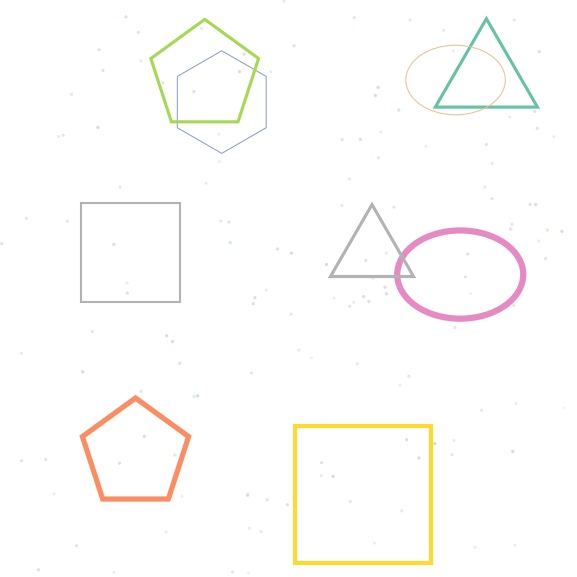[{"shape": "triangle", "thickness": 1.5, "radius": 0.51, "center": [0.842, 0.865]}, {"shape": "pentagon", "thickness": 2.5, "radius": 0.48, "center": [0.235, 0.213]}, {"shape": "hexagon", "thickness": 0.5, "radius": 0.44, "center": [0.384, 0.822]}, {"shape": "oval", "thickness": 3, "radius": 0.55, "center": [0.797, 0.524]}, {"shape": "pentagon", "thickness": 1.5, "radius": 0.49, "center": [0.355, 0.868]}, {"shape": "square", "thickness": 2, "radius": 0.59, "center": [0.628, 0.143]}, {"shape": "oval", "thickness": 0.5, "radius": 0.43, "center": [0.789, 0.861]}, {"shape": "triangle", "thickness": 1.5, "radius": 0.42, "center": [0.644, 0.562]}, {"shape": "square", "thickness": 1, "radius": 0.43, "center": [0.226, 0.562]}]